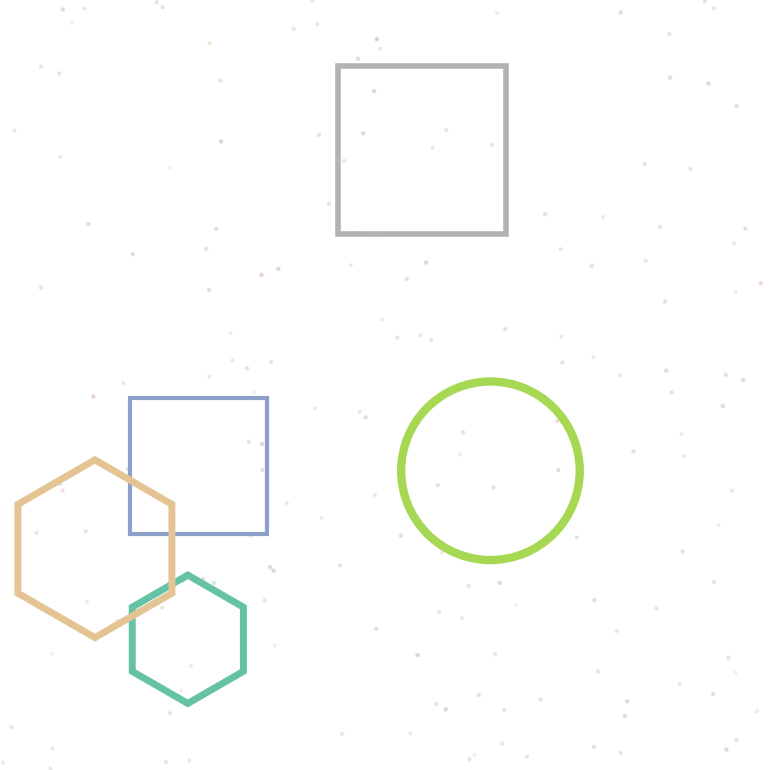[{"shape": "hexagon", "thickness": 2.5, "radius": 0.42, "center": [0.244, 0.17]}, {"shape": "square", "thickness": 1.5, "radius": 0.44, "center": [0.258, 0.395]}, {"shape": "circle", "thickness": 3, "radius": 0.58, "center": [0.637, 0.389]}, {"shape": "hexagon", "thickness": 2.5, "radius": 0.58, "center": [0.123, 0.287]}, {"shape": "square", "thickness": 2, "radius": 0.55, "center": [0.548, 0.805]}]